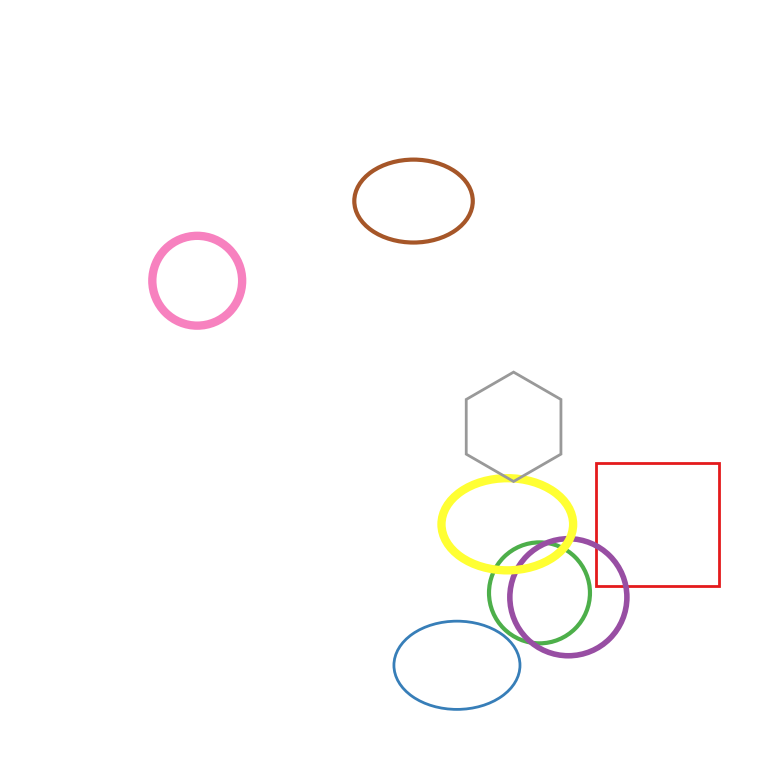[{"shape": "square", "thickness": 1, "radius": 0.4, "center": [0.854, 0.319]}, {"shape": "oval", "thickness": 1, "radius": 0.41, "center": [0.593, 0.136]}, {"shape": "circle", "thickness": 1.5, "radius": 0.33, "center": [0.701, 0.23]}, {"shape": "circle", "thickness": 2, "radius": 0.38, "center": [0.738, 0.224]}, {"shape": "oval", "thickness": 3, "radius": 0.43, "center": [0.659, 0.319]}, {"shape": "oval", "thickness": 1.5, "radius": 0.38, "center": [0.537, 0.739]}, {"shape": "circle", "thickness": 3, "radius": 0.29, "center": [0.256, 0.635]}, {"shape": "hexagon", "thickness": 1, "radius": 0.36, "center": [0.667, 0.446]}]